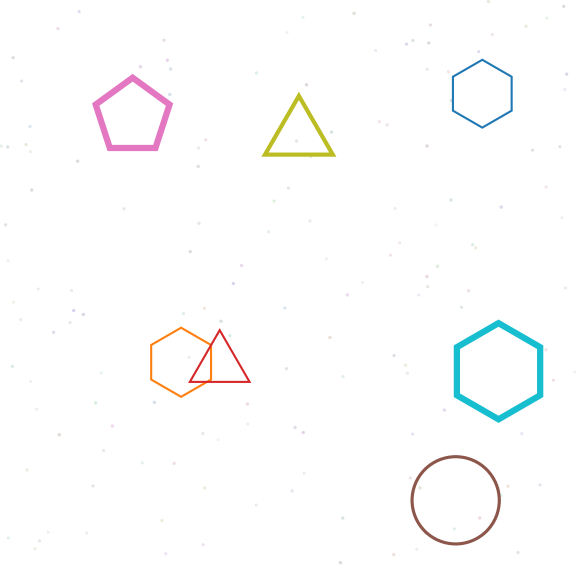[{"shape": "hexagon", "thickness": 1, "radius": 0.29, "center": [0.835, 0.837]}, {"shape": "hexagon", "thickness": 1, "radius": 0.3, "center": [0.314, 0.372]}, {"shape": "triangle", "thickness": 1, "radius": 0.3, "center": [0.38, 0.368]}, {"shape": "circle", "thickness": 1.5, "radius": 0.38, "center": [0.789, 0.133]}, {"shape": "pentagon", "thickness": 3, "radius": 0.34, "center": [0.23, 0.797]}, {"shape": "triangle", "thickness": 2, "radius": 0.34, "center": [0.518, 0.765]}, {"shape": "hexagon", "thickness": 3, "radius": 0.42, "center": [0.863, 0.356]}]